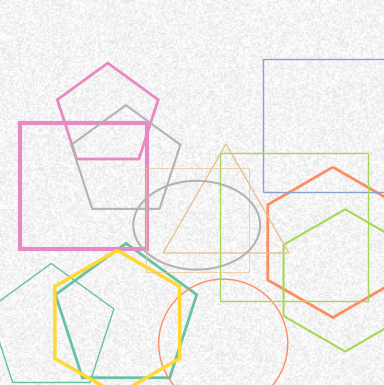[{"shape": "pentagon", "thickness": 2, "radius": 0.96, "center": [0.327, 0.175]}, {"shape": "pentagon", "thickness": 1, "radius": 0.85, "center": [0.133, 0.145]}, {"shape": "circle", "thickness": 1, "radius": 0.84, "center": [0.58, 0.107]}, {"shape": "hexagon", "thickness": 2, "radius": 0.98, "center": [0.865, 0.371]}, {"shape": "square", "thickness": 1, "radius": 0.87, "center": [0.858, 0.674]}, {"shape": "square", "thickness": 3, "radius": 0.82, "center": [0.217, 0.517]}, {"shape": "pentagon", "thickness": 2, "radius": 0.69, "center": [0.28, 0.698]}, {"shape": "square", "thickness": 1, "radius": 0.96, "center": [0.763, 0.411]}, {"shape": "hexagon", "thickness": 1.5, "radius": 0.92, "center": [0.897, 0.272]}, {"shape": "hexagon", "thickness": 2.5, "radius": 0.94, "center": [0.305, 0.162]}, {"shape": "triangle", "thickness": 1, "radius": 0.94, "center": [0.587, 0.437]}, {"shape": "square", "thickness": 0.5, "radius": 0.67, "center": [0.513, 0.428]}, {"shape": "pentagon", "thickness": 1.5, "radius": 0.74, "center": [0.327, 0.578]}, {"shape": "oval", "thickness": 1.5, "radius": 0.82, "center": [0.511, 0.415]}]